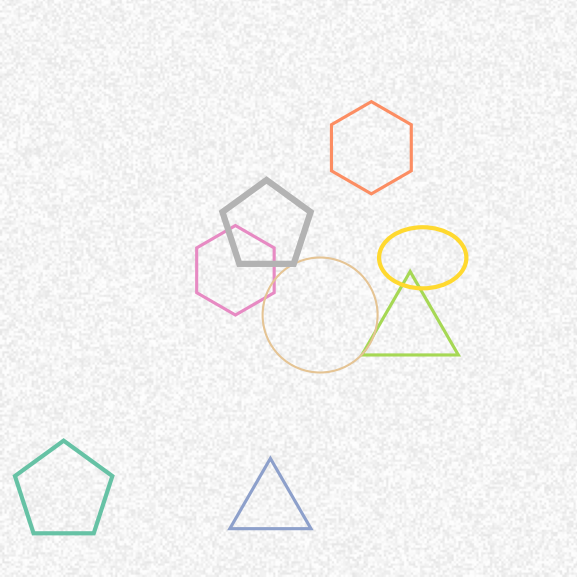[{"shape": "pentagon", "thickness": 2, "radius": 0.44, "center": [0.11, 0.147]}, {"shape": "hexagon", "thickness": 1.5, "radius": 0.4, "center": [0.643, 0.743]}, {"shape": "triangle", "thickness": 1.5, "radius": 0.41, "center": [0.468, 0.124]}, {"shape": "hexagon", "thickness": 1.5, "radius": 0.39, "center": [0.408, 0.531]}, {"shape": "triangle", "thickness": 1.5, "radius": 0.48, "center": [0.71, 0.433]}, {"shape": "oval", "thickness": 2, "radius": 0.38, "center": [0.732, 0.553]}, {"shape": "circle", "thickness": 1, "radius": 0.5, "center": [0.554, 0.454]}, {"shape": "pentagon", "thickness": 3, "radius": 0.4, "center": [0.462, 0.607]}]